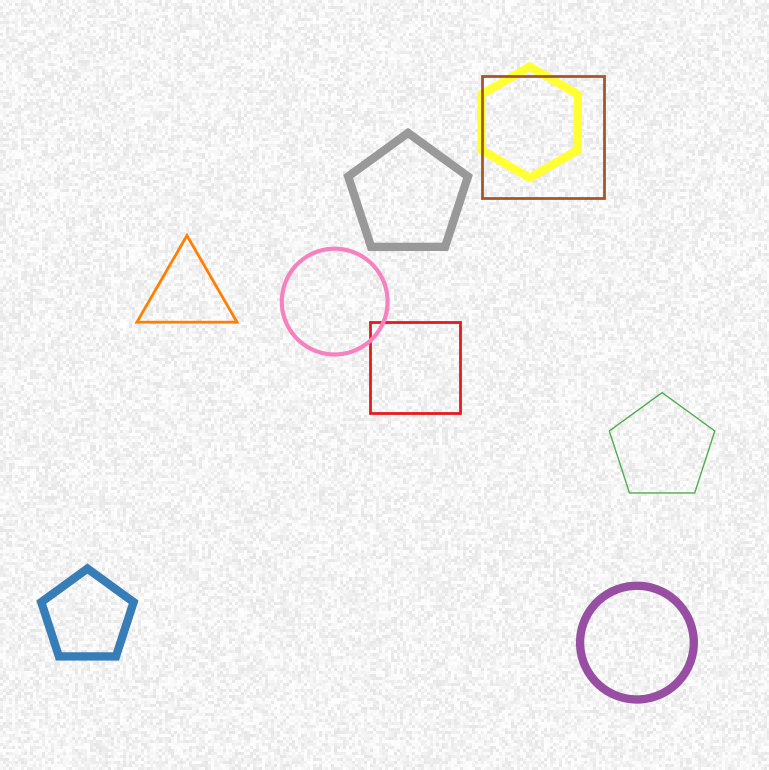[{"shape": "square", "thickness": 1, "radius": 0.3, "center": [0.539, 0.523]}, {"shape": "pentagon", "thickness": 3, "radius": 0.32, "center": [0.114, 0.199]}, {"shape": "pentagon", "thickness": 0.5, "radius": 0.36, "center": [0.86, 0.418]}, {"shape": "circle", "thickness": 3, "radius": 0.37, "center": [0.827, 0.165]}, {"shape": "triangle", "thickness": 1, "radius": 0.38, "center": [0.243, 0.619]}, {"shape": "hexagon", "thickness": 3, "radius": 0.36, "center": [0.688, 0.841]}, {"shape": "square", "thickness": 1, "radius": 0.39, "center": [0.705, 0.822]}, {"shape": "circle", "thickness": 1.5, "radius": 0.34, "center": [0.435, 0.608]}, {"shape": "pentagon", "thickness": 3, "radius": 0.41, "center": [0.53, 0.746]}]